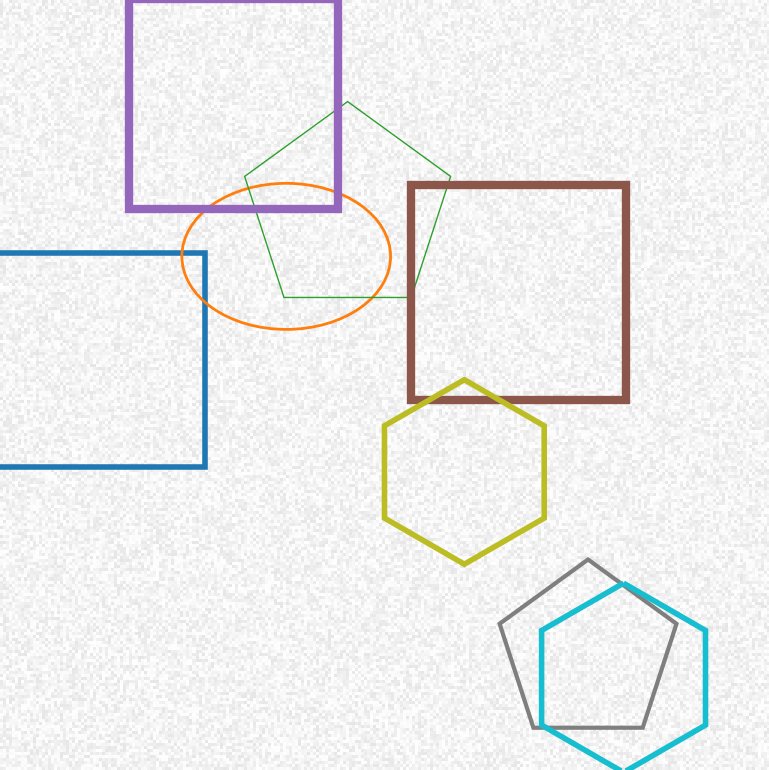[{"shape": "square", "thickness": 2, "radius": 0.69, "center": [0.127, 0.532]}, {"shape": "oval", "thickness": 1, "radius": 0.68, "center": [0.372, 0.667]}, {"shape": "pentagon", "thickness": 0.5, "radius": 0.7, "center": [0.451, 0.727]}, {"shape": "square", "thickness": 3, "radius": 0.68, "center": [0.303, 0.865]}, {"shape": "square", "thickness": 3, "radius": 0.7, "center": [0.673, 0.62]}, {"shape": "pentagon", "thickness": 1.5, "radius": 0.6, "center": [0.764, 0.153]}, {"shape": "hexagon", "thickness": 2, "radius": 0.6, "center": [0.603, 0.387]}, {"shape": "hexagon", "thickness": 2, "radius": 0.61, "center": [0.81, 0.12]}]